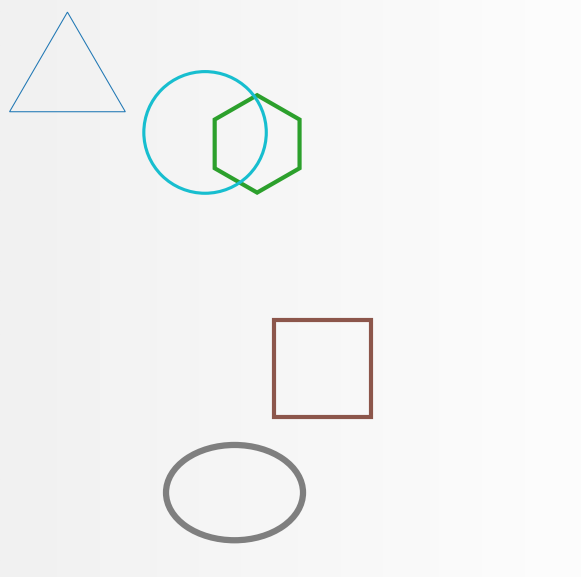[{"shape": "triangle", "thickness": 0.5, "radius": 0.58, "center": [0.116, 0.863]}, {"shape": "hexagon", "thickness": 2, "radius": 0.42, "center": [0.442, 0.75]}, {"shape": "square", "thickness": 2, "radius": 0.42, "center": [0.555, 0.361]}, {"shape": "oval", "thickness": 3, "radius": 0.59, "center": [0.403, 0.146]}, {"shape": "circle", "thickness": 1.5, "radius": 0.53, "center": [0.353, 0.77]}]